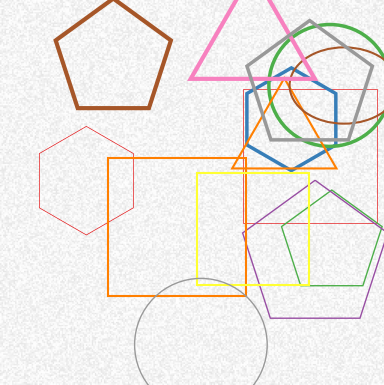[{"shape": "hexagon", "thickness": 0.5, "radius": 0.71, "center": [0.224, 0.531]}, {"shape": "square", "thickness": 0.5, "radius": 0.87, "center": [0.805, 0.595]}, {"shape": "hexagon", "thickness": 2.5, "radius": 0.67, "center": [0.757, 0.69]}, {"shape": "circle", "thickness": 2.5, "radius": 0.79, "center": [0.857, 0.778]}, {"shape": "pentagon", "thickness": 1, "radius": 0.69, "center": [0.862, 0.369]}, {"shape": "pentagon", "thickness": 1, "radius": 0.99, "center": [0.819, 0.334]}, {"shape": "triangle", "thickness": 1.5, "radius": 0.78, "center": [0.738, 0.641]}, {"shape": "square", "thickness": 1.5, "radius": 0.9, "center": [0.46, 0.41]}, {"shape": "square", "thickness": 1.5, "radius": 0.73, "center": [0.656, 0.404]}, {"shape": "oval", "thickness": 1.5, "radius": 0.71, "center": [0.894, 0.778]}, {"shape": "pentagon", "thickness": 3, "radius": 0.79, "center": [0.294, 0.846]}, {"shape": "triangle", "thickness": 3, "radius": 0.93, "center": [0.657, 0.888]}, {"shape": "circle", "thickness": 1, "radius": 0.86, "center": [0.522, 0.105]}, {"shape": "pentagon", "thickness": 2.5, "radius": 0.86, "center": [0.804, 0.775]}]